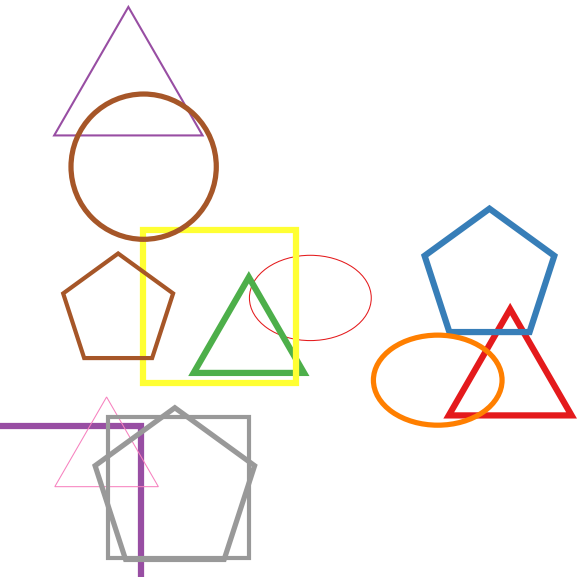[{"shape": "oval", "thickness": 0.5, "radius": 0.53, "center": [0.537, 0.483]}, {"shape": "triangle", "thickness": 3, "radius": 0.61, "center": [0.883, 0.341]}, {"shape": "pentagon", "thickness": 3, "radius": 0.59, "center": [0.848, 0.52]}, {"shape": "triangle", "thickness": 3, "radius": 0.55, "center": [0.431, 0.409]}, {"shape": "triangle", "thickness": 1, "radius": 0.74, "center": [0.222, 0.839]}, {"shape": "square", "thickness": 3, "radius": 0.71, "center": [0.101, 0.119]}, {"shape": "oval", "thickness": 2.5, "radius": 0.56, "center": [0.758, 0.341]}, {"shape": "square", "thickness": 3, "radius": 0.66, "center": [0.38, 0.468]}, {"shape": "circle", "thickness": 2.5, "radius": 0.63, "center": [0.249, 0.711]}, {"shape": "pentagon", "thickness": 2, "radius": 0.5, "center": [0.205, 0.46]}, {"shape": "triangle", "thickness": 0.5, "radius": 0.52, "center": [0.185, 0.208]}, {"shape": "square", "thickness": 2, "radius": 0.61, "center": [0.309, 0.154]}, {"shape": "pentagon", "thickness": 2.5, "radius": 0.73, "center": [0.303, 0.148]}]